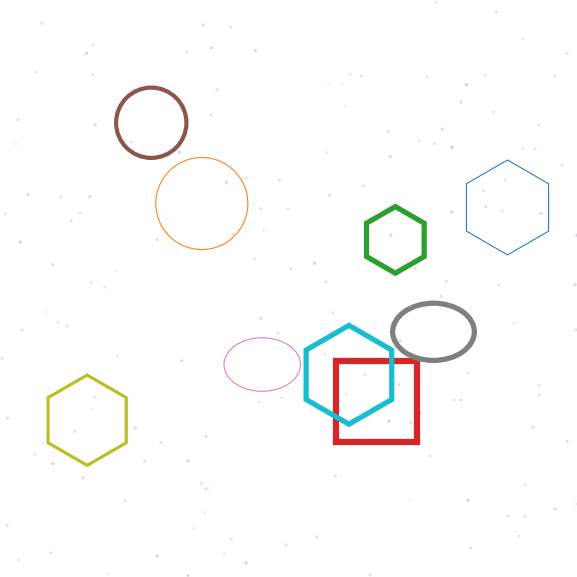[{"shape": "hexagon", "thickness": 0.5, "radius": 0.41, "center": [0.879, 0.64]}, {"shape": "circle", "thickness": 0.5, "radius": 0.4, "center": [0.35, 0.647]}, {"shape": "hexagon", "thickness": 2.5, "radius": 0.29, "center": [0.685, 0.584]}, {"shape": "square", "thickness": 3, "radius": 0.35, "center": [0.652, 0.304]}, {"shape": "circle", "thickness": 2, "radius": 0.3, "center": [0.262, 0.787]}, {"shape": "oval", "thickness": 0.5, "radius": 0.33, "center": [0.454, 0.368]}, {"shape": "oval", "thickness": 2.5, "radius": 0.35, "center": [0.751, 0.425]}, {"shape": "hexagon", "thickness": 1.5, "radius": 0.39, "center": [0.151, 0.271]}, {"shape": "hexagon", "thickness": 2.5, "radius": 0.43, "center": [0.604, 0.35]}]